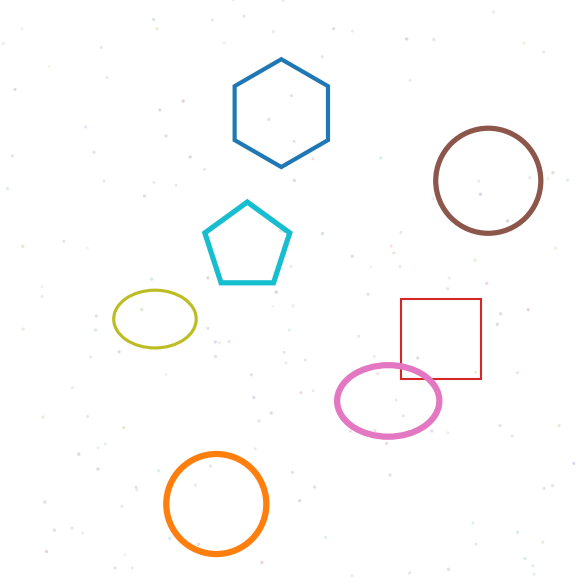[{"shape": "hexagon", "thickness": 2, "radius": 0.47, "center": [0.487, 0.803]}, {"shape": "circle", "thickness": 3, "radius": 0.43, "center": [0.375, 0.126]}, {"shape": "square", "thickness": 1, "radius": 0.35, "center": [0.763, 0.412]}, {"shape": "circle", "thickness": 2.5, "radius": 0.45, "center": [0.845, 0.686]}, {"shape": "oval", "thickness": 3, "radius": 0.44, "center": [0.672, 0.305]}, {"shape": "oval", "thickness": 1.5, "radius": 0.36, "center": [0.268, 0.447]}, {"shape": "pentagon", "thickness": 2.5, "radius": 0.39, "center": [0.428, 0.572]}]